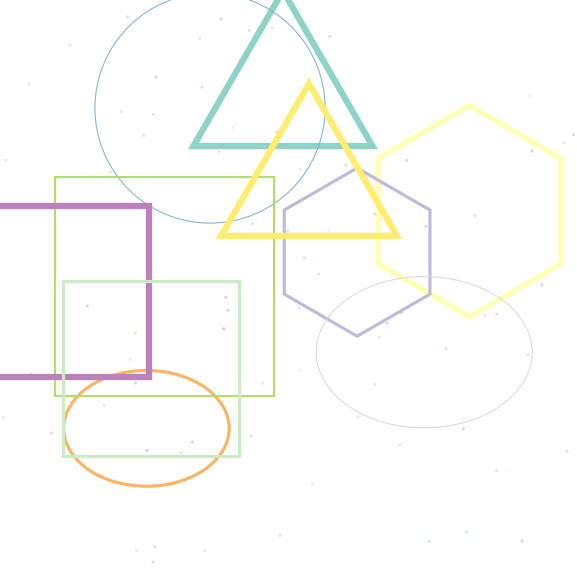[{"shape": "triangle", "thickness": 3, "radius": 0.9, "center": [0.49, 0.836]}, {"shape": "hexagon", "thickness": 2.5, "radius": 0.91, "center": [0.813, 0.634]}, {"shape": "hexagon", "thickness": 1.5, "radius": 0.73, "center": [0.618, 0.563]}, {"shape": "circle", "thickness": 0.5, "radius": 1.0, "center": [0.364, 0.812]}, {"shape": "oval", "thickness": 1.5, "radius": 0.72, "center": [0.254, 0.257]}, {"shape": "square", "thickness": 1, "radius": 0.95, "center": [0.284, 0.503]}, {"shape": "oval", "thickness": 0.5, "radius": 0.94, "center": [0.735, 0.389]}, {"shape": "square", "thickness": 3, "radius": 0.74, "center": [0.11, 0.495]}, {"shape": "square", "thickness": 1.5, "radius": 0.76, "center": [0.261, 0.361]}, {"shape": "triangle", "thickness": 3, "radius": 0.88, "center": [0.535, 0.679]}]